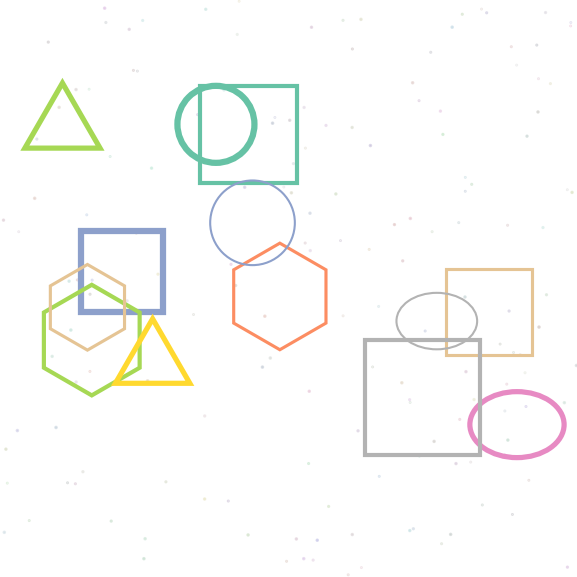[{"shape": "circle", "thickness": 3, "radius": 0.33, "center": [0.374, 0.784]}, {"shape": "square", "thickness": 2, "radius": 0.42, "center": [0.431, 0.766]}, {"shape": "hexagon", "thickness": 1.5, "radius": 0.46, "center": [0.485, 0.486]}, {"shape": "circle", "thickness": 1, "radius": 0.37, "center": [0.437, 0.613]}, {"shape": "square", "thickness": 3, "radius": 0.35, "center": [0.211, 0.529]}, {"shape": "oval", "thickness": 2.5, "radius": 0.41, "center": [0.895, 0.264]}, {"shape": "hexagon", "thickness": 2, "radius": 0.48, "center": [0.159, 0.41]}, {"shape": "triangle", "thickness": 2.5, "radius": 0.38, "center": [0.108, 0.78]}, {"shape": "triangle", "thickness": 2.5, "radius": 0.37, "center": [0.264, 0.373]}, {"shape": "square", "thickness": 1.5, "radius": 0.37, "center": [0.847, 0.459]}, {"shape": "hexagon", "thickness": 1.5, "radius": 0.37, "center": [0.151, 0.467]}, {"shape": "square", "thickness": 2, "radius": 0.5, "center": [0.731, 0.31]}, {"shape": "oval", "thickness": 1, "radius": 0.35, "center": [0.756, 0.443]}]